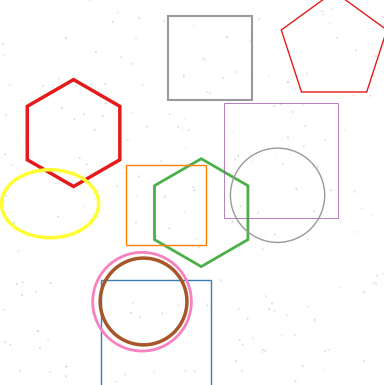[{"shape": "hexagon", "thickness": 2.5, "radius": 0.69, "center": [0.191, 0.654]}, {"shape": "pentagon", "thickness": 1, "radius": 0.72, "center": [0.868, 0.878]}, {"shape": "square", "thickness": 1, "radius": 0.72, "center": [0.406, 0.13]}, {"shape": "hexagon", "thickness": 2, "radius": 0.7, "center": [0.523, 0.448]}, {"shape": "square", "thickness": 0.5, "radius": 0.74, "center": [0.73, 0.583]}, {"shape": "square", "thickness": 1, "radius": 0.52, "center": [0.432, 0.468]}, {"shape": "oval", "thickness": 2.5, "radius": 0.63, "center": [0.13, 0.471]}, {"shape": "circle", "thickness": 2.5, "radius": 0.56, "center": [0.373, 0.217]}, {"shape": "circle", "thickness": 2, "radius": 0.64, "center": [0.369, 0.216]}, {"shape": "square", "thickness": 1.5, "radius": 0.55, "center": [0.546, 0.848]}, {"shape": "circle", "thickness": 1, "radius": 0.61, "center": [0.721, 0.493]}]